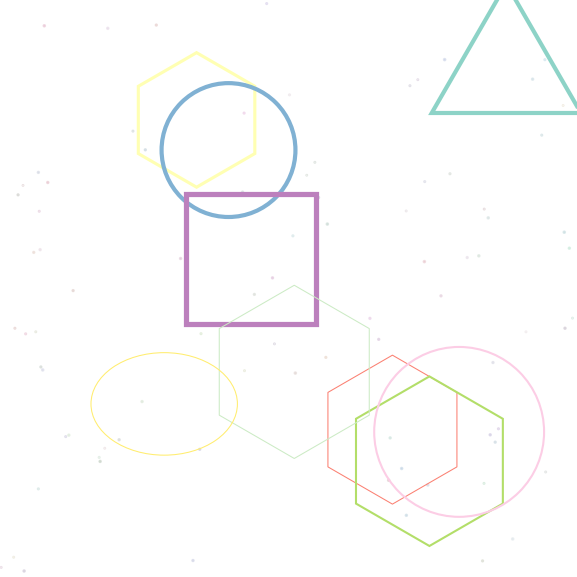[{"shape": "triangle", "thickness": 2, "radius": 0.75, "center": [0.877, 0.878]}, {"shape": "hexagon", "thickness": 1.5, "radius": 0.58, "center": [0.34, 0.791]}, {"shape": "hexagon", "thickness": 0.5, "radius": 0.64, "center": [0.68, 0.255]}, {"shape": "circle", "thickness": 2, "radius": 0.58, "center": [0.396, 0.739]}, {"shape": "hexagon", "thickness": 1, "radius": 0.73, "center": [0.744, 0.201]}, {"shape": "circle", "thickness": 1, "radius": 0.74, "center": [0.795, 0.251]}, {"shape": "square", "thickness": 2.5, "radius": 0.57, "center": [0.435, 0.55]}, {"shape": "hexagon", "thickness": 0.5, "radius": 0.75, "center": [0.51, 0.355]}, {"shape": "oval", "thickness": 0.5, "radius": 0.63, "center": [0.284, 0.3]}]